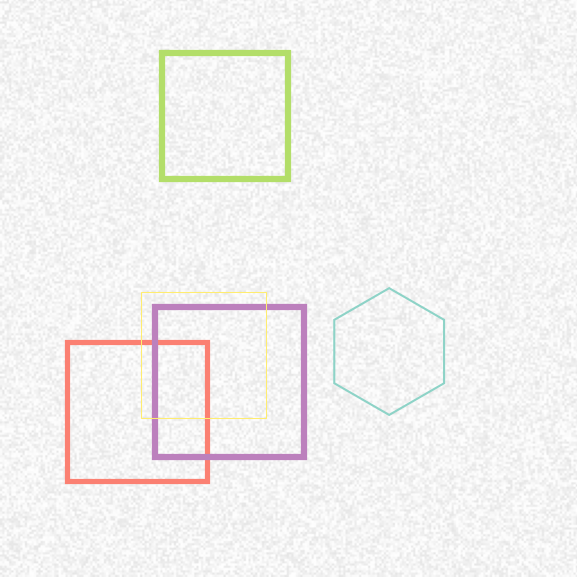[{"shape": "hexagon", "thickness": 1, "radius": 0.55, "center": [0.674, 0.39]}, {"shape": "square", "thickness": 2.5, "radius": 0.6, "center": [0.237, 0.287]}, {"shape": "square", "thickness": 3, "radius": 0.54, "center": [0.389, 0.799]}, {"shape": "square", "thickness": 3, "radius": 0.65, "center": [0.397, 0.338]}, {"shape": "square", "thickness": 0.5, "radius": 0.54, "center": [0.352, 0.385]}]